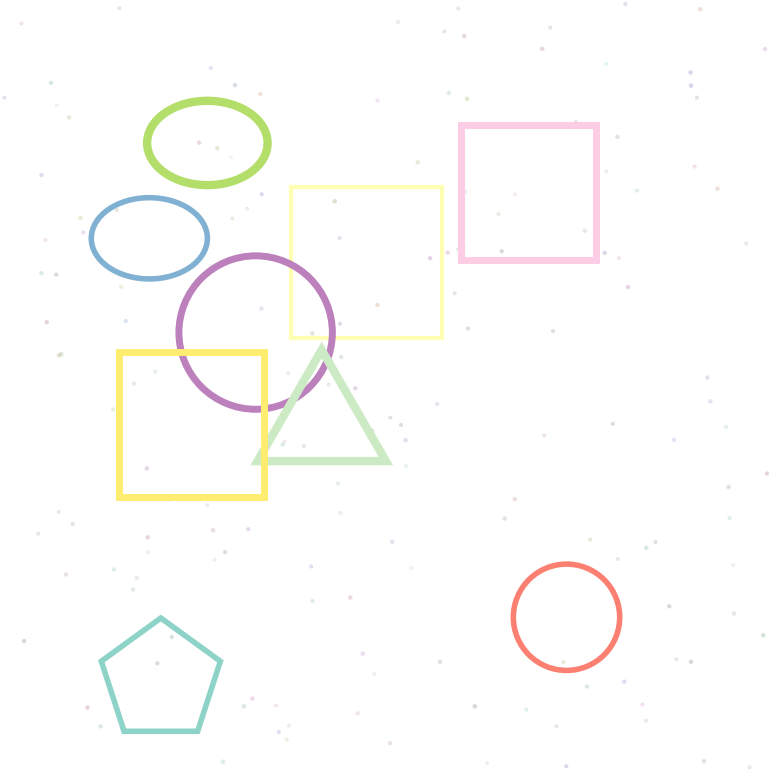[{"shape": "pentagon", "thickness": 2, "radius": 0.41, "center": [0.209, 0.116]}, {"shape": "square", "thickness": 1.5, "radius": 0.49, "center": [0.476, 0.66]}, {"shape": "circle", "thickness": 2, "radius": 0.35, "center": [0.736, 0.198]}, {"shape": "oval", "thickness": 2, "radius": 0.38, "center": [0.194, 0.691]}, {"shape": "oval", "thickness": 3, "radius": 0.39, "center": [0.269, 0.814]}, {"shape": "square", "thickness": 2.5, "radius": 0.44, "center": [0.687, 0.75]}, {"shape": "circle", "thickness": 2.5, "radius": 0.5, "center": [0.332, 0.568]}, {"shape": "triangle", "thickness": 3, "radius": 0.48, "center": [0.418, 0.449]}, {"shape": "square", "thickness": 2.5, "radius": 0.47, "center": [0.248, 0.449]}]